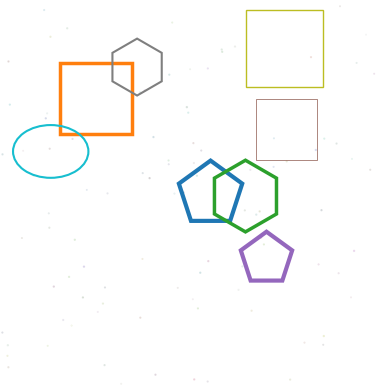[{"shape": "pentagon", "thickness": 3, "radius": 0.43, "center": [0.547, 0.496]}, {"shape": "square", "thickness": 2.5, "radius": 0.47, "center": [0.249, 0.744]}, {"shape": "hexagon", "thickness": 2.5, "radius": 0.47, "center": [0.638, 0.491]}, {"shape": "pentagon", "thickness": 3, "radius": 0.35, "center": [0.692, 0.328]}, {"shape": "square", "thickness": 0.5, "radius": 0.39, "center": [0.745, 0.663]}, {"shape": "hexagon", "thickness": 1.5, "radius": 0.37, "center": [0.356, 0.826]}, {"shape": "square", "thickness": 1, "radius": 0.5, "center": [0.74, 0.875]}, {"shape": "oval", "thickness": 1.5, "radius": 0.49, "center": [0.132, 0.607]}]